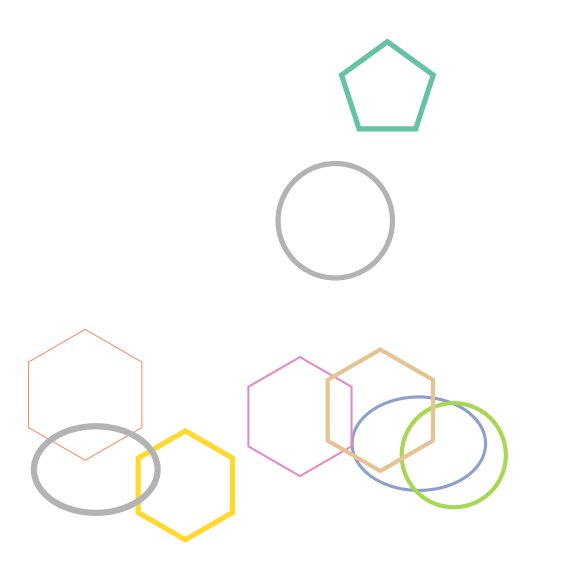[{"shape": "pentagon", "thickness": 2.5, "radius": 0.42, "center": [0.671, 0.843]}, {"shape": "hexagon", "thickness": 0.5, "radius": 0.57, "center": [0.148, 0.316]}, {"shape": "oval", "thickness": 1.5, "radius": 0.58, "center": [0.725, 0.231]}, {"shape": "hexagon", "thickness": 1, "radius": 0.52, "center": [0.519, 0.278]}, {"shape": "circle", "thickness": 2, "radius": 0.45, "center": [0.786, 0.211]}, {"shape": "hexagon", "thickness": 2.5, "radius": 0.47, "center": [0.321, 0.159]}, {"shape": "hexagon", "thickness": 2, "radius": 0.53, "center": [0.659, 0.289]}, {"shape": "circle", "thickness": 2.5, "radius": 0.5, "center": [0.581, 0.617]}, {"shape": "oval", "thickness": 3, "radius": 0.54, "center": [0.166, 0.186]}]